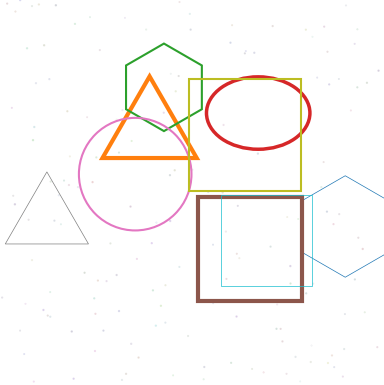[{"shape": "hexagon", "thickness": 0.5, "radius": 0.66, "center": [0.897, 0.412]}, {"shape": "triangle", "thickness": 3, "radius": 0.71, "center": [0.389, 0.66]}, {"shape": "hexagon", "thickness": 1.5, "radius": 0.57, "center": [0.426, 0.773]}, {"shape": "oval", "thickness": 2.5, "radius": 0.67, "center": [0.671, 0.706]}, {"shape": "square", "thickness": 3, "radius": 0.67, "center": [0.65, 0.353]}, {"shape": "circle", "thickness": 1.5, "radius": 0.73, "center": [0.351, 0.548]}, {"shape": "triangle", "thickness": 0.5, "radius": 0.62, "center": [0.122, 0.429]}, {"shape": "square", "thickness": 1.5, "radius": 0.73, "center": [0.636, 0.65]}, {"shape": "square", "thickness": 0.5, "radius": 0.59, "center": [0.693, 0.375]}]